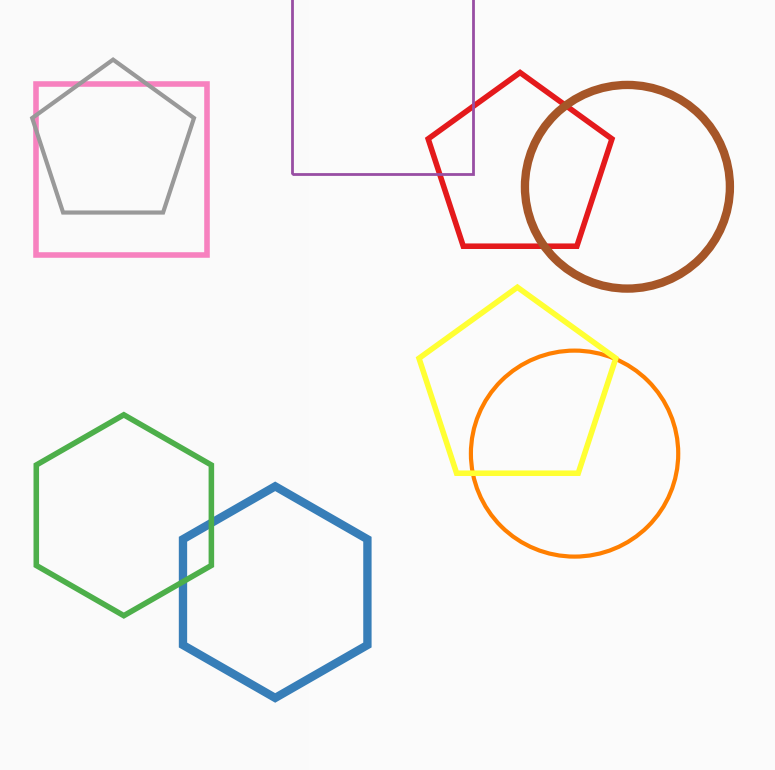[{"shape": "pentagon", "thickness": 2, "radius": 0.62, "center": [0.671, 0.781]}, {"shape": "hexagon", "thickness": 3, "radius": 0.69, "center": [0.355, 0.231]}, {"shape": "hexagon", "thickness": 2, "radius": 0.65, "center": [0.16, 0.331]}, {"shape": "square", "thickness": 1, "radius": 0.58, "center": [0.493, 0.89]}, {"shape": "circle", "thickness": 1.5, "radius": 0.67, "center": [0.741, 0.411]}, {"shape": "pentagon", "thickness": 2, "radius": 0.67, "center": [0.668, 0.493]}, {"shape": "circle", "thickness": 3, "radius": 0.66, "center": [0.81, 0.757]}, {"shape": "square", "thickness": 2, "radius": 0.55, "center": [0.157, 0.779]}, {"shape": "pentagon", "thickness": 1.5, "radius": 0.55, "center": [0.146, 0.813]}]